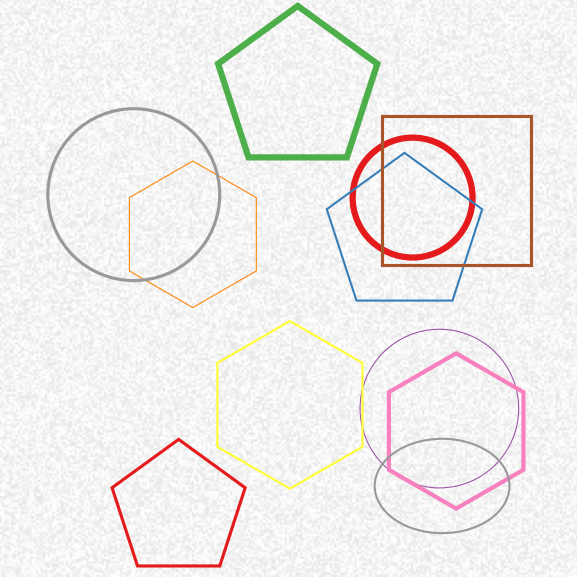[{"shape": "pentagon", "thickness": 1.5, "radius": 0.61, "center": [0.309, 0.117]}, {"shape": "circle", "thickness": 3, "radius": 0.52, "center": [0.714, 0.657]}, {"shape": "pentagon", "thickness": 1, "radius": 0.71, "center": [0.7, 0.593]}, {"shape": "pentagon", "thickness": 3, "radius": 0.72, "center": [0.516, 0.844]}, {"shape": "circle", "thickness": 0.5, "radius": 0.69, "center": [0.761, 0.292]}, {"shape": "hexagon", "thickness": 0.5, "radius": 0.63, "center": [0.334, 0.593]}, {"shape": "hexagon", "thickness": 1, "radius": 0.73, "center": [0.502, 0.298]}, {"shape": "square", "thickness": 1.5, "radius": 0.65, "center": [0.79, 0.67]}, {"shape": "hexagon", "thickness": 2, "radius": 0.67, "center": [0.79, 0.253]}, {"shape": "circle", "thickness": 1.5, "radius": 0.74, "center": [0.232, 0.662]}, {"shape": "oval", "thickness": 1, "radius": 0.58, "center": [0.766, 0.158]}]